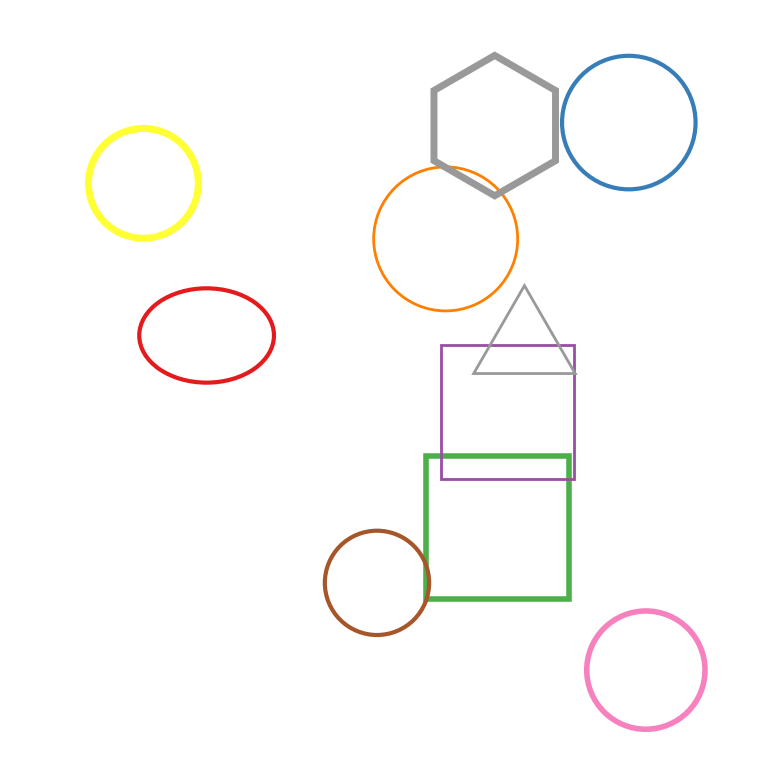[{"shape": "oval", "thickness": 1.5, "radius": 0.44, "center": [0.268, 0.564]}, {"shape": "circle", "thickness": 1.5, "radius": 0.43, "center": [0.817, 0.841]}, {"shape": "square", "thickness": 2, "radius": 0.46, "center": [0.646, 0.315]}, {"shape": "square", "thickness": 1, "radius": 0.43, "center": [0.659, 0.465]}, {"shape": "circle", "thickness": 1, "radius": 0.47, "center": [0.579, 0.69]}, {"shape": "circle", "thickness": 2.5, "radius": 0.36, "center": [0.186, 0.762]}, {"shape": "circle", "thickness": 1.5, "radius": 0.34, "center": [0.49, 0.243]}, {"shape": "circle", "thickness": 2, "radius": 0.38, "center": [0.839, 0.13]}, {"shape": "triangle", "thickness": 1, "radius": 0.38, "center": [0.681, 0.553]}, {"shape": "hexagon", "thickness": 2.5, "radius": 0.46, "center": [0.643, 0.837]}]